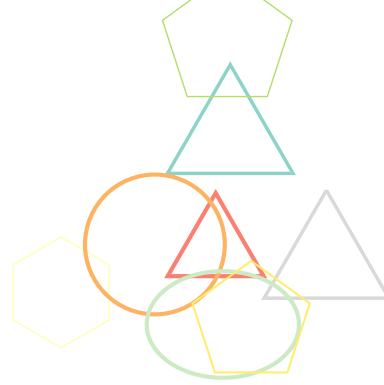[{"shape": "triangle", "thickness": 2.5, "radius": 0.94, "center": [0.598, 0.644]}, {"shape": "hexagon", "thickness": 1, "radius": 0.72, "center": [0.159, 0.241]}, {"shape": "triangle", "thickness": 3, "radius": 0.72, "center": [0.56, 0.355]}, {"shape": "circle", "thickness": 3, "radius": 0.91, "center": [0.402, 0.365]}, {"shape": "pentagon", "thickness": 1, "radius": 0.88, "center": [0.59, 0.892]}, {"shape": "triangle", "thickness": 2.5, "radius": 0.93, "center": [0.848, 0.319]}, {"shape": "oval", "thickness": 3, "radius": 0.99, "center": [0.579, 0.157]}, {"shape": "pentagon", "thickness": 1.5, "radius": 0.8, "center": [0.652, 0.162]}]